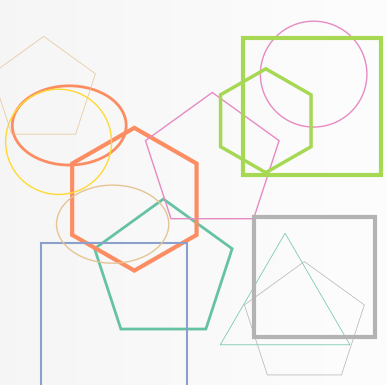[{"shape": "pentagon", "thickness": 2, "radius": 0.93, "center": [0.422, 0.296]}, {"shape": "triangle", "thickness": 0.5, "radius": 0.97, "center": [0.736, 0.201]}, {"shape": "oval", "thickness": 2, "radius": 0.73, "center": [0.179, 0.674]}, {"shape": "hexagon", "thickness": 3, "radius": 0.93, "center": [0.347, 0.483]}, {"shape": "square", "thickness": 1.5, "radius": 0.94, "center": [0.294, 0.18]}, {"shape": "circle", "thickness": 1, "radius": 0.69, "center": [0.809, 0.807]}, {"shape": "pentagon", "thickness": 1, "radius": 0.91, "center": [0.548, 0.579]}, {"shape": "square", "thickness": 3, "radius": 0.89, "center": [0.805, 0.724]}, {"shape": "hexagon", "thickness": 2.5, "radius": 0.67, "center": [0.686, 0.686]}, {"shape": "circle", "thickness": 1, "radius": 0.68, "center": [0.151, 0.632]}, {"shape": "oval", "thickness": 1, "radius": 0.72, "center": [0.291, 0.418]}, {"shape": "pentagon", "thickness": 0.5, "radius": 0.7, "center": [0.113, 0.765]}, {"shape": "square", "thickness": 3, "radius": 0.78, "center": [0.811, 0.28]}, {"shape": "pentagon", "thickness": 0.5, "radius": 0.81, "center": [0.786, 0.158]}]